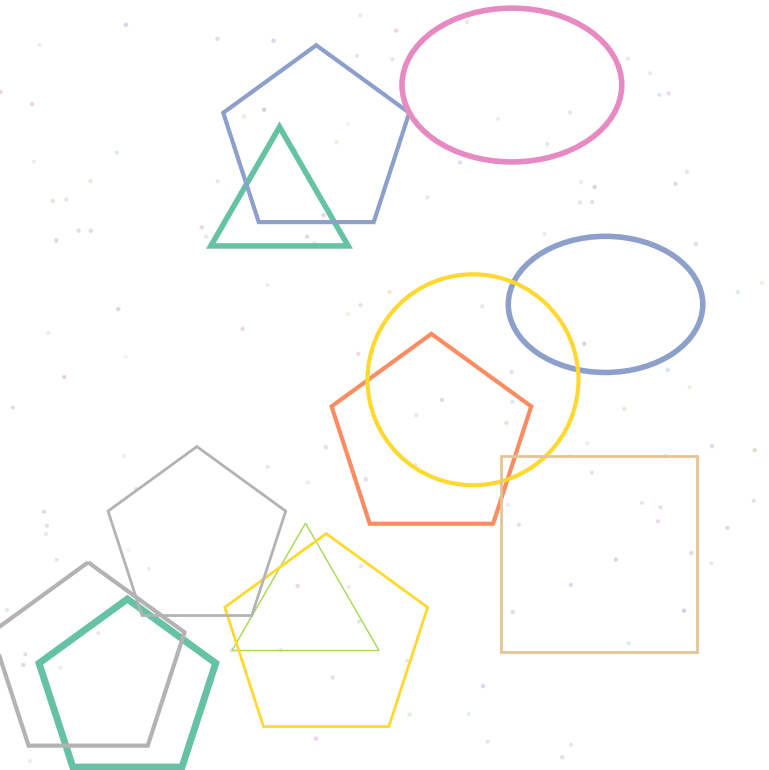[{"shape": "pentagon", "thickness": 2.5, "radius": 0.6, "center": [0.165, 0.101]}, {"shape": "triangle", "thickness": 2, "radius": 0.52, "center": [0.363, 0.732]}, {"shape": "pentagon", "thickness": 1.5, "radius": 0.68, "center": [0.56, 0.43]}, {"shape": "oval", "thickness": 2, "radius": 0.63, "center": [0.786, 0.605]}, {"shape": "pentagon", "thickness": 1.5, "radius": 0.63, "center": [0.411, 0.814]}, {"shape": "oval", "thickness": 2, "radius": 0.71, "center": [0.665, 0.89]}, {"shape": "triangle", "thickness": 0.5, "radius": 0.55, "center": [0.397, 0.21]}, {"shape": "pentagon", "thickness": 1, "radius": 0.69, "center": [0.424, 0.169]}, {"shape": "circle", "thickness": 1.5, "radius": 0.68, "center": [0.614, 0.507]}, {"shape": "square", "thickness": 1, "radius": 0.64, "center": [0.778, 0.28]}, {"shape": "pentagon", "thickness": 1.5, "radius": 0.66, "center": [0.114, 0.138]}, {"shape": "pentagon", "thickness": 1, "radius": 0.61, "center": [0.256, 0.299]}]